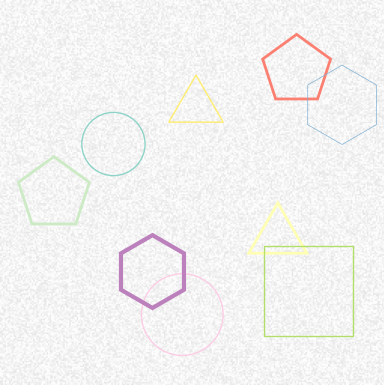[{"shape": "circle", "thickness": 1, "radius": 0.41, "center": [0.295, 0.626]}, {"shape": "triangle", "thickness": 2, "radius": 0.44, "center": [0.722, 0.386]}, {"shape": "pentagon", "thickness": 2, "radius": 0.46, "center": [0.77, 0.818]}, {"shape": "hexagon", "thickness": 0.5, "radius": 0.52, "center": [0.889, 0.728]}, {"shape": "square", "thickness": 1, "radius": 0.58, "center": [0.802, 0.244]}, {"shape": "circle", "thickness": 1, "radius": 0.53, "center": [0.473, 0.183]}, {"shape": "hexagon", "thickness": 3, "radius": 0.47, "center": [0.396, 0.295]}, {"shape": "pentagon", "thickness": 2, "radius": 0.48, "center": [0.14, 0.496]}, {"shape": "triangle", "thickness": 1, "radius": 0.41, "center": [0.509, 0.724]}]